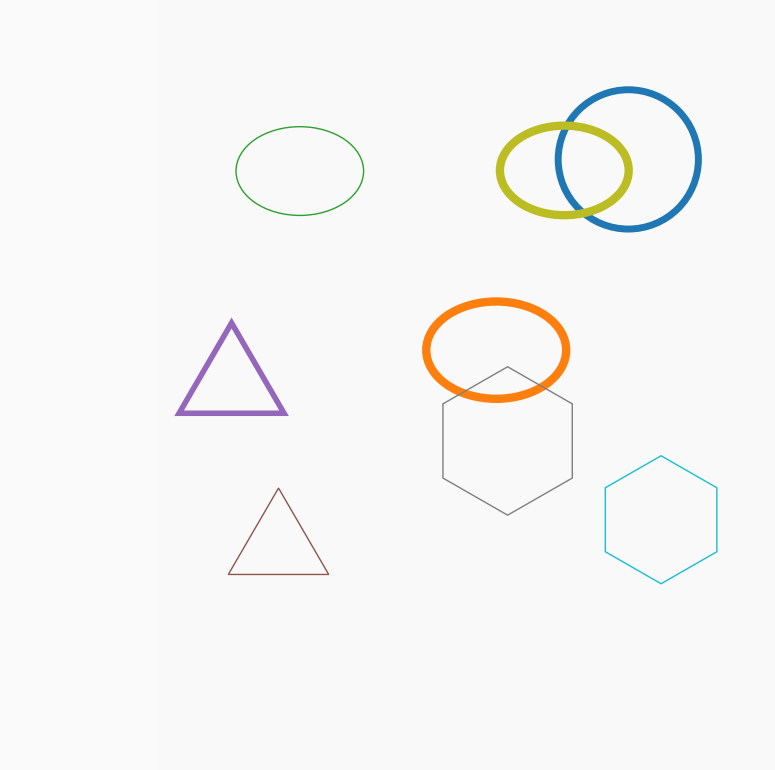[{"shape": "circle", "thickness": 2.5, "radius": 0.45, "center": [0.811, 0.793]}, {"shape": "oval", "thickness": 3, "radius": 0.45, "center": [0.64, 0.545]}, {"shape": "oval", "thickness": 0.5, "radius": 0.41, "center": [0.387, 0.778]}, {"shape": "triangle", "thickness": 2, "radius": 0.39, "center": [0.299, 0.502]}, {"shape": "triangle", "thickness": 0.5, "radius": 0.37, "center": [0.359, 0.291]}, {"shape": "hexagon", "thickness": 0.5, "radius": 0.48, "center": [0.655, 0.427]}, {"shape": "oval", "thickness": 3, "radius": 0.42, "center": [0.728, 0.779]}, {"shape": "hexagon", "thickness": 0.5, "radius": 0.42, "center": [0.853, 0.325]}]